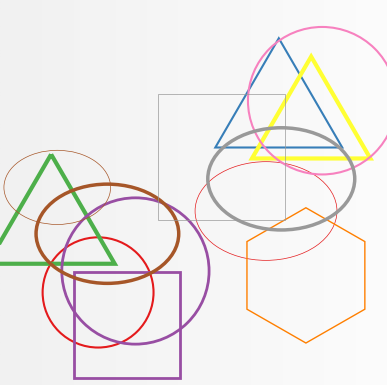[{"shape": "circle", "thickness": 1.5, "radius": 0.72, "center": [0.253, 0.24]}, {"shape": "oval", "thickness": 0.5, "radius": 0.92, "center": [0.687, 0.452]}, {"shape": "triangle", "thickness": 1.5, "radius": 0.95, "center": [0.719, 0.711]}, {"shape": "triangle", "thickness": 3, "radius": 0.95, "center": [0.132, 0.41]}, {"shape": "square", "thickness": 2, "radius": 0.69, "center": [0.328, 0.155]}, {"shape": "circle", "thickness": 2, "radius": 0.95, "center": [0.35, 0.296]}, {"shape": "hexagon", "thickness": 1, "radius": 0.88, "center": [0.789, 0.285]}, {"shape": "triangle", "thickness": 3, "radius": 0.88, "center": [0.803, 0.677]}, {"shape": "oval", "thickness": 0.5, "radius": 0.69, "center": [0.148, 0.513]}, {"shape": "oval", "thickness": 2.5, "radius": 0.92, "center": [0.277, 0.393]}, {"shape": "circle", "thickness": 1.5, "radius": 0.96, "center": [0.831, 0.738]}, {"shape": "oval", "thickness": 2.5, "radius": 0.95, "center": [0.726, 0.535]}, {"shape": "square", "thickness": 0.5, "radius": 0.82, "center": [0.572, 0.593]}]